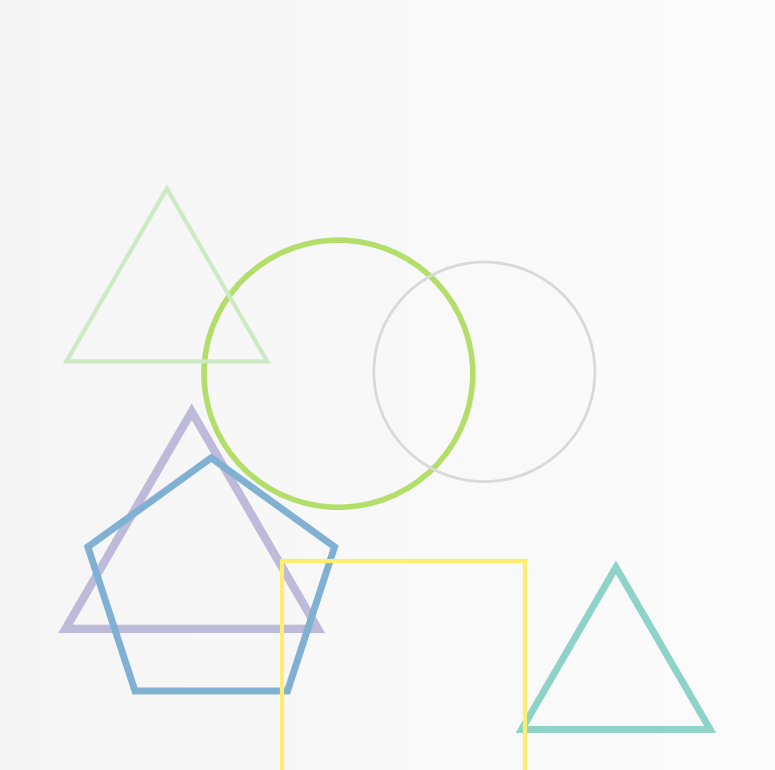[{"shape": "triangle", "thickness": 2.5, "radius": 0.7, "center": [0.795, 0.123]}, {"shape": "triangle", "thickness": 3, "radius": 0.94, "center": [0.247, 0.277]}, {"shape": "pentagon", "thickness": 2.5, "radius": 0.84, "center": [0.273, 0.238]}, {"shape": "circle", "thickness": 2, "radius": 0.87, "center": [0.437, 0.515]}, {"shape": "circle", "thickness": 1, "radius": 0.71, "center": [0.625, 0.517]}, {"shape": "triangle", "thickness": 1.5, "radius": 0.75, "center": [0.215, 0.605]}, {"shape": "square", "thickness": 1.5, "radius": 0.78, "center": [0.52, 0.115]}]